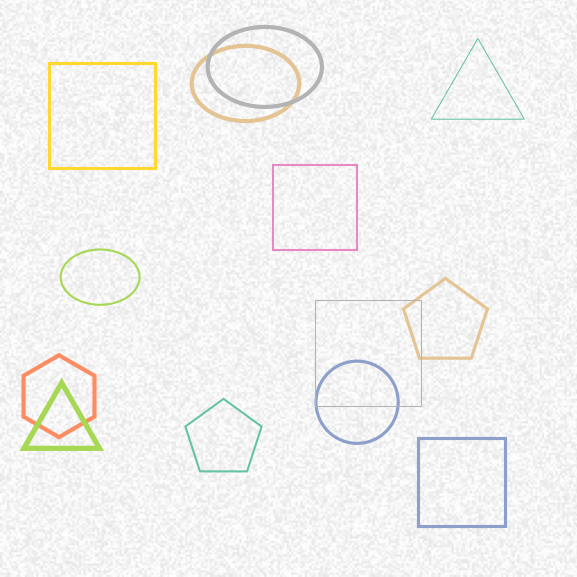[{"shape": "pentagon", "thickness": 1, "radius": 0.35, "center": [0.387, 0.239]}, {"shape": "triangle", "thickness": 0.5, "radius": 0.47, "center": [0.827, 0.839]}, {"shape": "hexagon", "thickness": 2, "radius": 0.35, "center": [0.102, 0.313]}, {"shape": "square", "thickness": 1.5, "radius": 0.38, "center": [0.799, 0.165]}, {"shape": "circle", "thickness": 1.5, "radius": 0.36, "center": [0.618, 0.303]}, {"shape": "square", "thickness": 1, "radius": 0.37, "center": [0.545, 0.64]}, {"shape": "oval", "thickness": 1, "radius": 0.34, "center": [0.173, 0.519]}, {"shape": "triangle", "thickness": 2.5, "radius": 0.38, "center": [0.107, 0.261]}, {"shape": "square", "thickness": 1.5, "radius": 0.46, "center": [0.177, 0.799]}, {"shape": "oval", "thickness": 2, "radius": 0.47, "center": [0.425, 0.855]}, {"shape": "pentagon", "thickness": 1.5, "radius": 0.38, "center": [0.771, 0.441]}, {"shape": "square", "thickness": 0.5, "radius": 0.46, "center": [0.637, 0.388]}, {"shape": "oval", "thickness": 2, "radius": 0.49, "center": [0.459, 0.883]}]